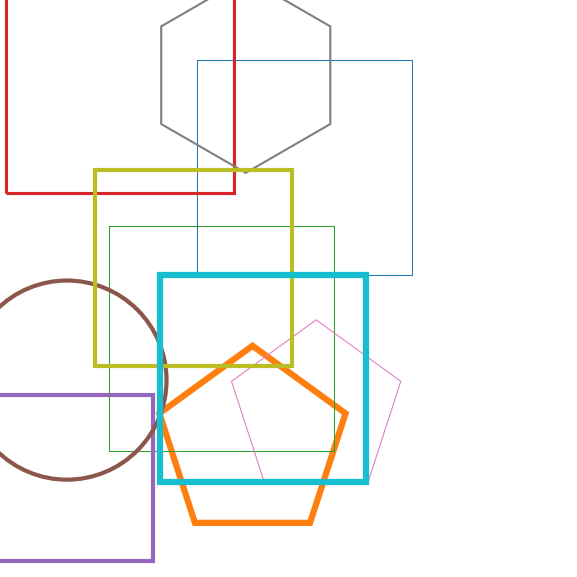[{"shape": "square", "thickness": 0.5, "radius": 0.93, "center": [0.527, 0.709]}, {"shape": "pentagon", "thickness": 3, "radius": 0.85, "center": [0.437, 0.231]}, {"shape": "square", "thickness": 0.5, "radius": 0.97, "center": [0.383, 0.413]}, {"shape": "square", "thickness": 1.5, "radius": 0.99, "center": [0.208, 0.863]}, {"shape": "square", "thickness": 2, "radius": 0.72, "center": [0.122, 0.172]}, {"shape": "circle", "thickness": 2, "radius": 0.86, "center": [0.116, 0.341]}, {"shape": "pentagon", "thickness": 0.5, "radius": 0.77, "center": [0.547, 0.291]}, {"shape": "hexagon", "thickness": 1, "radius": 0.85, "center": [0.426, 0.869]}, {"shape": "square", "thickness": 2, "radius": 0.85, "center": [0.335, 0.535]}, {"shape": "square", "thickness": 3, "radius": 0.89, "center": [0.455, 0.344]}]